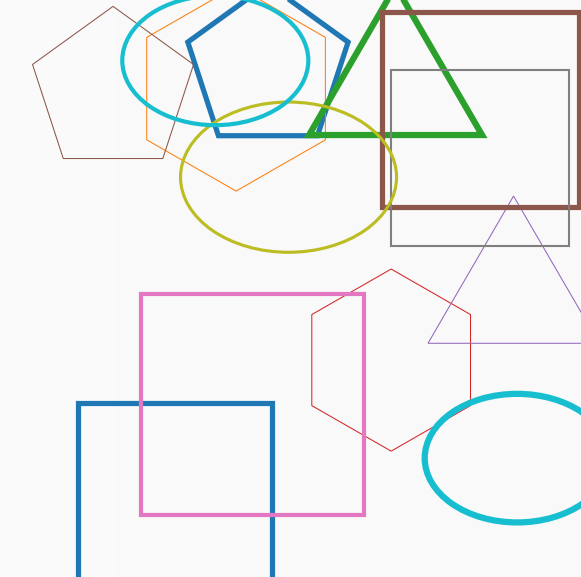[{"shape": "square", "thickness": 2.5, "radius": 0.83, "center": [0.301, 0.134]}, {"shape": "pentagon", "thickness": 2.5, "radius": 0.72, "center": [0.461, 0.881]}, {"shape": "hexagon", "thickness": 0.5, "radius": 0.89, "center": [0.406, 0.846]}, {"shape": "triangle", "thickness": 3, "radius": 0.86, "center": [0.681, 0.851]}, {"shape": "hexagon", "thickness": 0.5, "radius": 0.79, "center": [0.673, 0.376]}, {"shape": "triangle", "thickness": 0.5, "radius": 0.85, "center": [0.884, 0.49]}, {"shape": "pentagon", "thickness": 0.5, "radius": 0.73, "center": [0.194, 0.842]}, {"shape": "square", "thickness": 2.5, "radius": 0.85, "center": [0.827, 0.81]}, {"shape": "square", "thickness": 2, "radius": 0.96, "center": [0.435, 0.299]}, {"shape": "square", "thickness": 1, "radius": 0.76, "center": [0.826, 0.725]}, {"shape": "oval", "thickness": 1.5, "radius": 0.93, "center": [0.496, 0.692]}, {"shape": "oval", "thickness": 2, "radius": 0.8, "center": [0.37, 0.894]}, {"shape": "oval", "thickness": 3, "radius": 0.8, "center": [0.89, 0.206]}]